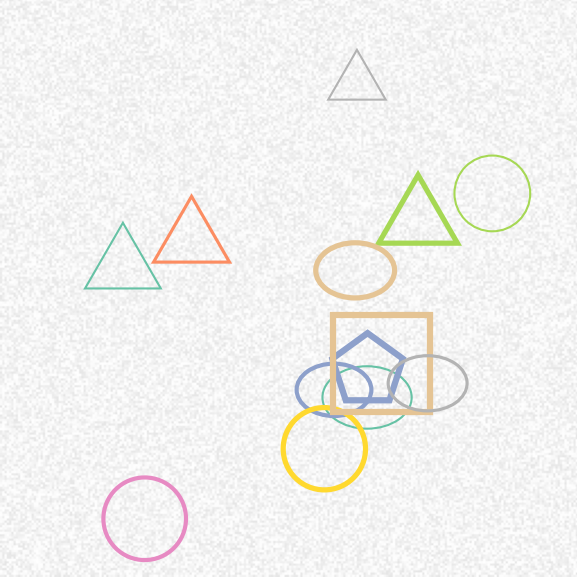[{"shape": "triangle", "thickness": 1, "radius": 0.38, "center": [0.213, 0.538]}, {"shape": "oval", "thickness": 1, "radius": 0.39, "center": [0.636, 0.311]}, {"shape": "triangle", "thickness": 1.5, "radius": 0.38, "center": [0.332, 0.583]}, {"shape": "oval", "thickness": 2, "radius": 0.32, "center": [0.578, 0.324]}, {"shape": "pentagon", "thickness": 3, "radius": 0.32, "center": [0.637, 0.358]}, {"shape": "circle", "thickness": 2, "radius": 0.36, "center": [0.251, 0.101]}, {"shape": "circle", "thickness": 1, "radius": 0.33, "center": [0.853, 0.664]}, {"shape": "triangle", "thickness": 2.5, "radius": 0.39, "center": [0.724, 0.617]}, {"shape": "circle", "thickness": 2.5, "radius": 0.36, "center": [0.562, 0.222]}, {"shape": "square", "thickness": 3, "radius": 0.42, "center": [0.661, 0.37]}, {"shape": "oval", "thickness": 2.5, "radius": 0.34, "center": [0.615, 0.531]}, {"shape": "oval", "thickness": 1.5, "radius": 0.34, "center": [0.74, 0.335]}, {"shape": "triangle", "thickness": 1, "radius": 0.29, "center": [0.618, 0.855]}]